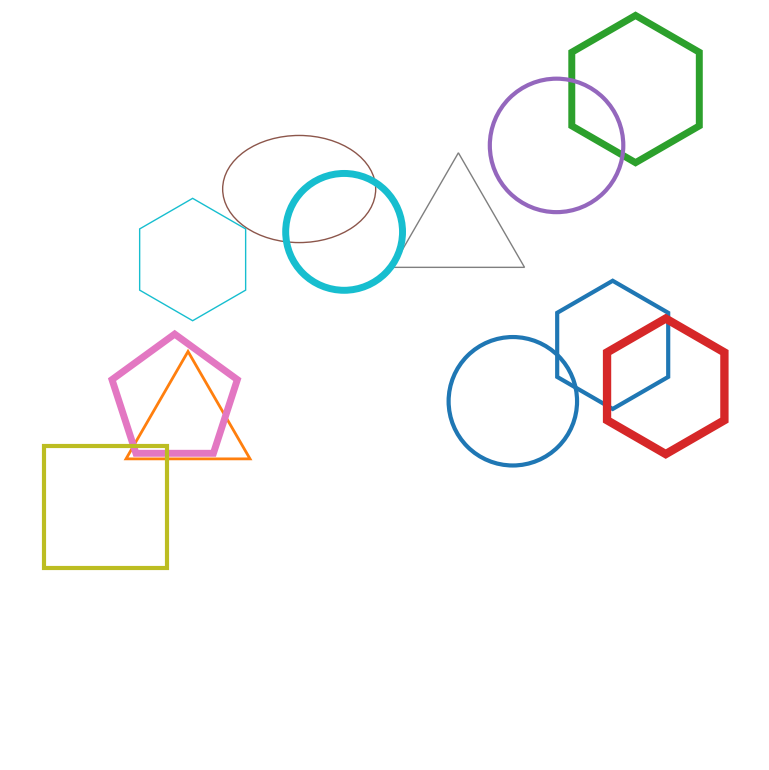[{"shape": "circle", "thickness": 1.5, "radius": 0.42, "center": [0.666, 0.479]}, {"shape": "hexagon", "thickness": 1.5, "radius": 0.42, "center": [0.796, 0.552]}, {"shape": "triangle", "thickness": 1, "radius": 0.46, "center": [0.244, 0.451]}, {"shape": "hexagon", "thickness": 2.5, "radius": 0.48, "center": [0.825, 0.884]}, {"shape": "hexagon", "thickness": 3, "radius": 0.44, "center": [0.865, 0.498]}, {"shape": "circle", "thickness": 1.5, "radius": 0.43, "center": [0.723, 0.811]}, {"shape": "oval", "thickness": 0.5, "radius": 0.5, "center": [0.389, 0.755]}, {"shape": "pentagon", "thickness": 2.5, "radius": 0.43, "center": [0.227, 0.481]}, {"shape": "triangle", "thickness": 0.5, "radius": 0.5, "center": [0.595, 0.702]}, {"shape": "square", "thickness": 1.5, "radius": 0.4, "center": [0.137, 0.341]}, {"shape": "hexagon", "thickness": 0.5, "radius": 0.4, "center": [0.25, 0.663]}, {"shape": "circle", "thickness": 2.5, "radius": 0.38, "center": [0.447, 0.699]}]